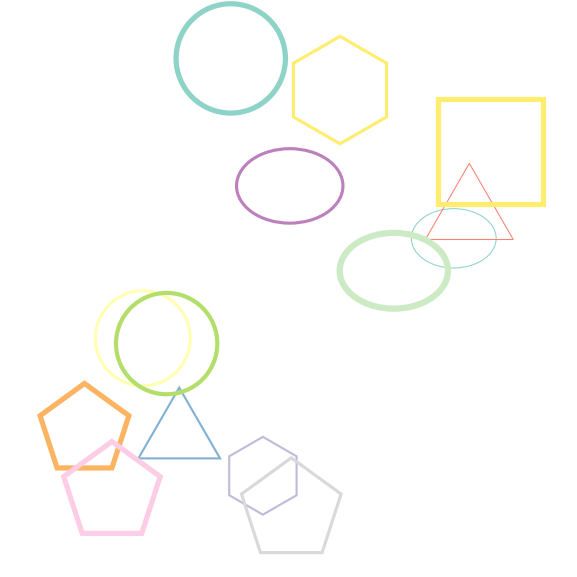[{"shape": "oval", "thickness": 0.5, "radius": 0.37, "center": [0.786, 0.586]}, {"shape": "circle", "thickness": 2.5, "radius": 0.47, "center": [0.4, 0.898]}, {"shape": "circle", "thickness": 1.5, "radius": 0.41, "center": [0.247, 0.413]}, {"shape": "hexagon", "thickness": 1, "radius": 0.34, "center": [0.455, 0.175]}, {"shape": "triangle", "thickness": 0.5, "radius": 0.44, "center": [0.813, 0.628]}, {"shape": "triangle", "thickness": 1, "radius": 0.41, "center": [0.31, 0.246]}, {"shape": "pentagon", "thickness": 2.5, "radius": 0.4, "center": [0.146, 0.254]}, {"shape": "circle", "thickness": 2, "radius": 0.44, "center": [0.289, 0.404]}, {"shape": "pentagon", "thickness": 2.5, "radius": 0.44, "center": [0.194, 0.147]}, {"shape": "pentagon", "thickness": 1.5, "radius": 0.45, "center": [0.504, 0.116]}, {"shape": "oval", "thickness": 1.5, "radius": 0.46, "center": [0.502, 0.677]}, {"shape": "oval", "thickness": 3, "radius": 0.47, "center": [0.682, 0.53]}, {"shape": "hexagon", "thickness": 1.5, "radius": 0.47, "center": [0.589, 0.843]}, {"shape": "square", "thickness": 2.5, "radius": 0.45, "center": [0.85, 0.737]}]